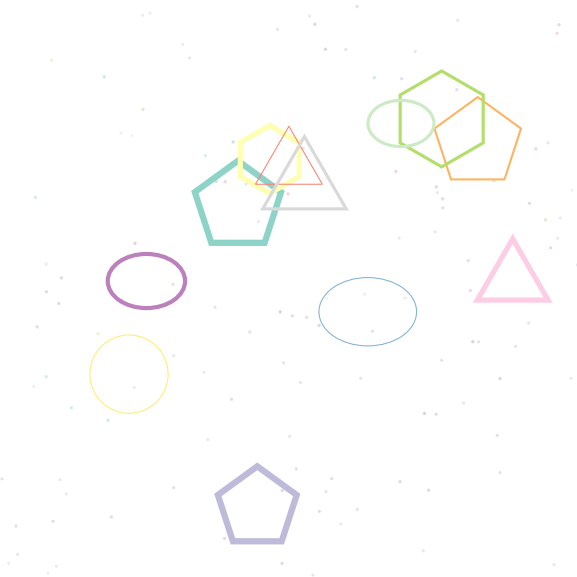[{"shape": "pentagon", "thickness": 3, "radius": 0.39, "center": [0.412, 0.642]}, {"shape": "hexagon", "thickness": 2.5, "radius": 0.29, "center": [0.467, 0.723]}, {"shape": "pentagon", "thickness": 3, "radius": 0.36, "center": [0.446, 0.12]}, {"shape": "triangle", "thickness": 0.5, "radius": 0.33, "center": [0.5, 0.714]}, {"shape": "oval", "thickness": 0.5, "radius": 0.42, "center": [0.637, 0.459]}, {"shape": "pentagon", "thickness": 1, "radius": 0.39, "center": [0.827, 0.752]}, {"shape": "hexagon", "thickness": 1.5, "radius": 0.42, "center": [0.765, 0.793]}, {"shape": "triangle", "thickness": 2.5, "radius": 0.35, "center": [0.888, 0.515]}, {"shape": "triangle", "thickness": 1.5, "radius": 0.42, "center": [0.527, 0.679]}, {"shape": "oval", "thickness": 2, "radius": 0.33, "center": [0.254, 0.513]}, {"shape": "oval", "thickness": 1.5, "radius": 0.29, "center": [0.694, 0.785]}, {"shape": "circle", "thickness": 0.5, "radius": 0.34, "center": [0.223, 0.351]}]